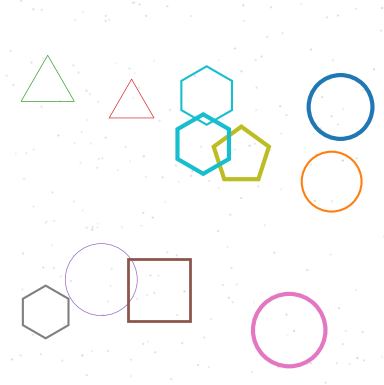[{"shape": "circle", "thickness": 3, "radius": 0.41, "center": [0.885, 0.722]}, {"shape": "circle", "thickness": 1.5, "radius": 0.39, "center": [0.861, 0.528]}, {"shape": "triangle", "thickness": 0.5, "radius": 0.4, "center": [0.124, 0.777]}, {"shape": "triangle", "thickness": 0.5, "radius": 0.34, "center": [0.342, 0.727]}, {"shape": "circle", "thickness": 0.5, "radius": 0.47, "center": [0.263, 0.274]}, {"shape": "square", "thickness": 2, "radius": 0.4, "center": [0.413, 0.246]}, {"shape": "circle", "thickness": 3, "radius": 0.47, "center": [0.751, 0.143]}, {"shape": "hexagon", "thickness": 1.5, "radius": 0.34, "center": [0.119, 0.19]}, {"shape": "pentagon", "thickness": 3, "radius": 0.38, "center": [0.627, 0.596]}, {"shape": "hexagon", "thickness": 3, "radius": 0.39, "center": [0.528, 0.626]}, {"shape": "hexagon", "thickness": 1.5, "radius": 0.38, "center": [0.537, 0.752]}]